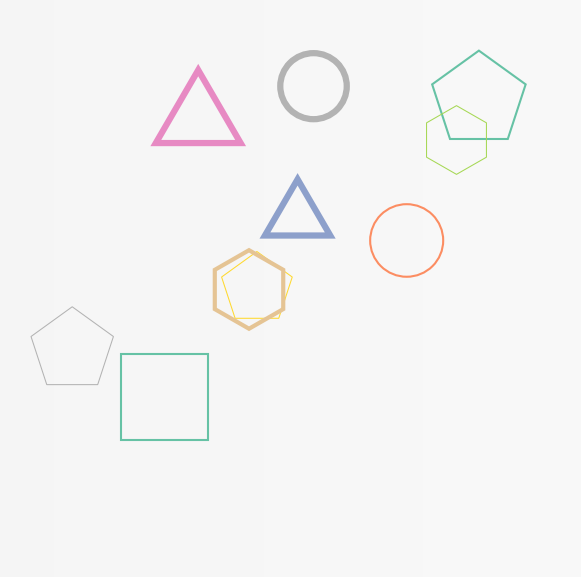[{"shape": "square", "thickness": 1, "radius": 0.37, "center": [0.283, 0.312]}, {"shape": "pentagon", "thickness": 1, "radius": 0.42, "center": [0.824, 0.827]}, {"shape": "circle", "thickness": 1, "radius": 0.31, "center": [0.7, 0.583]}, {"shape": "triangle", "thickness": 3, "radius": 0.32, "center": [0.512, 0.624]}, {"shape": "triangle", "thickness": 3, "radius": 0.42, "center": [0.341, 0.794]}, {"shape": "hexagon", "thickness": 0.5, "radius": 0.3, "center": [0.785, 0.757]}, {"shape": "pentagon", "thickness": 0.5, "radius": 0.32, "center": [0.442, 0.5]}, {"shape": "hexagon", "thickness": 2, "radius": 0.34, "center": [0.428, 0.498]}, {"shape": "pentagon", "thickness": 0.5, "radius": 0.37, "center": [0.124, 0.393]}, {"shape": "circle", "thickness": 3, "radius": 0.29, "center": [0.539, 0.85]}]